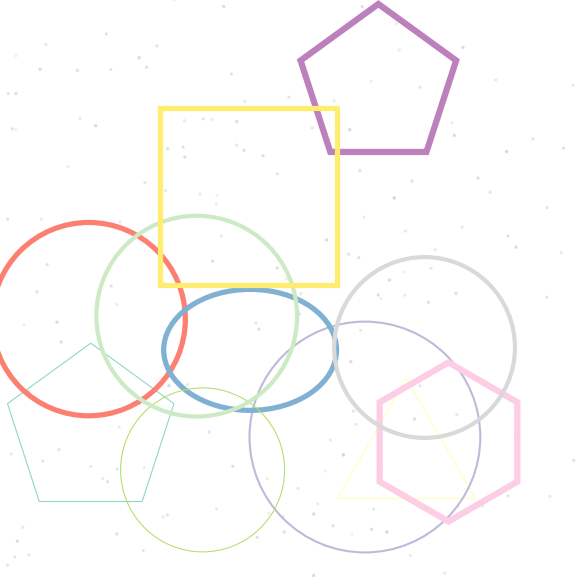[{"shape": "pentagon", "thickness": 0.5, "radius": 0.76, "center": [0.157, 0.253]}, {"shape": "triangle", "thickness": 0.5, "radius": 0.69, "center": [0.703, 0.205]}, {"shape": "circle", "thickness": 1, "radius": 1.0, "center": [0.632, 0.242]}, {"shape": "circle", "thickness": 2.5, "radius": 0.84, "center": [0.154, 0.447]}, {"shape": "oval", "thickness": 2.5, "radius": 0.75, "center": [0.433, 0.393]}, {"shape": "circle", "thickness": 0.5, "radius": 0.71, "center": [0.351, 0.185]}, {"shape": "hexagon", "thickness": 3, "radius": 0.69, "center": [0.777, 0.234]}, {"shape": "circle", "thickness": 2, "radius": 0.78, "center": [0.735, 0.397]}, {"shape": "pentagon", "thickness": 3, "radius": 0.71, "center": [0.655, 0.851]}, {"shape": "circle", "thickness": 2, "radius": 0.87, "center": [0.341, 0.452]}, {"shape": "square", "thickness": 2.5, "radius": 0.77, "center": [0.431, 0.659]}]